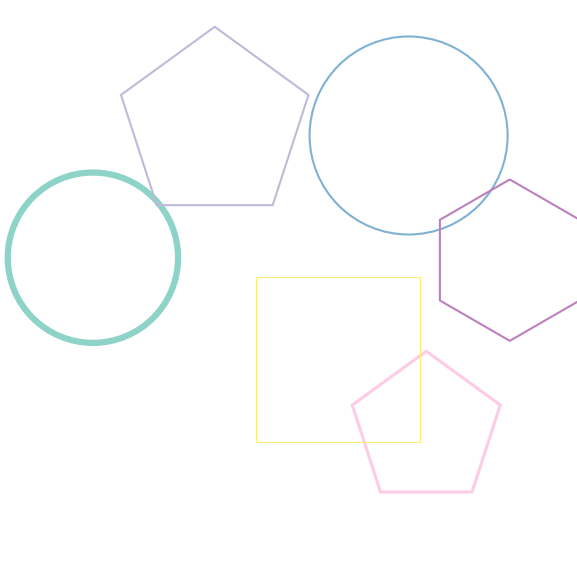[{"shape": "circle", "thickness": 3, "radius": 0.74, "center": [0.161, 0.553]}, {"shape": "pentagon", "thickness": 1, "radius": 0.85, "center": [0.372, 0.782]}, {"shape": "circle", "thickness": 1, "radius": 0.86, "center": [0.708, 0.765]}, {"shape": "pentagon", "thickness": 1.5, "radius": 0.67, "center": [0.738, 0.256]}, {"shape": "hexagon", "thickness": 1, "radius": 0.7, "center": [0.883, 0.549]}, {"shape": "square", "thickness": 0.5, "radius": 0.71, "center": [0.586, 0.377]}]